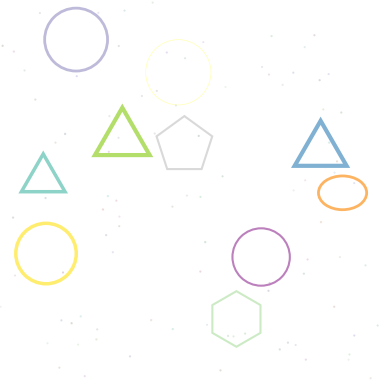[{"shape": "triangle", "thickness": 2.5, "radius": 0.33, "center": [0.112, 0.535]}, {"shape": "circle", "thickness": 0.5, "radius": 0.42, "center": [0.463, 0.812]}, {"shape": "circle", "thickness": 2, "radius": 0.41, "center": [0.198, 0.897]}, {"shape": "triangle", "thickness": 3, "radius": 0.39, "center": [0.833, 0.608]}, {"shape": "oval", "thickness": 2, "radius": 0.31, "center": [0.89, 0.499]}, {"shape": "triangle", "thickness": 3, "radius": 0.41, "center": [0.318, 0.638]}, {"shape": "pentagon", "thickness": 1.5, "radius": 0.38, "center": [0.479, 0.622]}, {"shape": "circle", "thickness": 1.5, "radius": 0.37, "center": [0.678, 0.332]}, {"shape": "hexagon", "thickness": 1.5, "radius": 0.36, "center": [0.614, 0.171]}, {"shape": "circle", "thickness": 2.5, "radius": 0.39, "center": [0.12, 0.341]}]